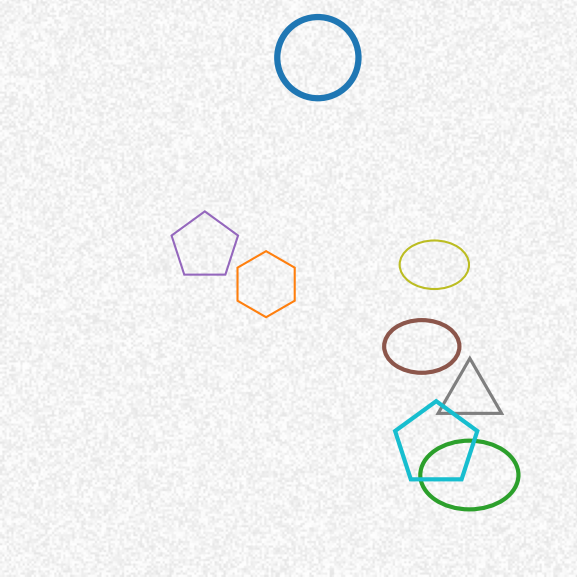[{"shape": "circle", "thickness": 3, "radius": 0.35, "center": [0.55, 0.899]}, {"shape": "hexagon", "thickness": 1, "radius": 0.29, "center": [0.461, 0.507]}, {"shape": "oval", "thickness": 2, "radius": 0.42, "center": [0.813, 0.177]}, {"shape": "pentagon", "thickness": 1, "radius": 0.3, "center": [0.355, 0.573]}, {"shape": "oval", "thickness": 2, "radius": 0.33, "center": [0.73, 0.399]}, {"shape": "triangle", "thickness": 1.5, "radius": 0.32, "center": [0.814, 0.315]}, {"shape": "oval", "thickness": 1, "radius": 0.3, "center": [0.752, 0.541]}, {"shape": "pentagon", "thickness": 2, "radius": 0.37, "center": [0.755, 0.23]}]